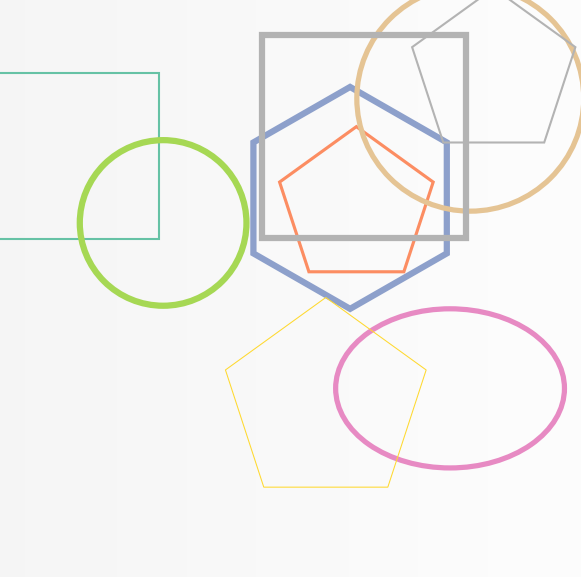[{"shape": "square", "thickness": 1, "radius": 0.72, "center": [0.129, 0.729]}, {"shape": "pentagon", "thickness": 1.5, "radius": 0.69, "center": [0.613, 0.641]}, {"shape": "hexagon", "thickness": 3, "radius": 0.96, "center": [0.602, 0.656]}, {"shape": "oval", "thickness": 2.5, "radius": 0.98, "center": [0.774, 0.327]}, {"shape": "circle", "thickness": 3, "radius": 0.72, "center": [0.281, 0.613]}, {"shape": "pentagon", "thickness": 0.5, "radius": 0.91, "center": [0.561, 0.302]}, {"shape": "circle", "thickness": 2.5, "radius": 0.98, "center": [0.809, 0.829]}, {"shape": "square", "thickness": 3, "radius": 0.88, "center": [0.626, 0.763]}, {"shape": "pentagon", "thickness": 1, "radius": 0.74, "center": [0.849, 0.872]}]